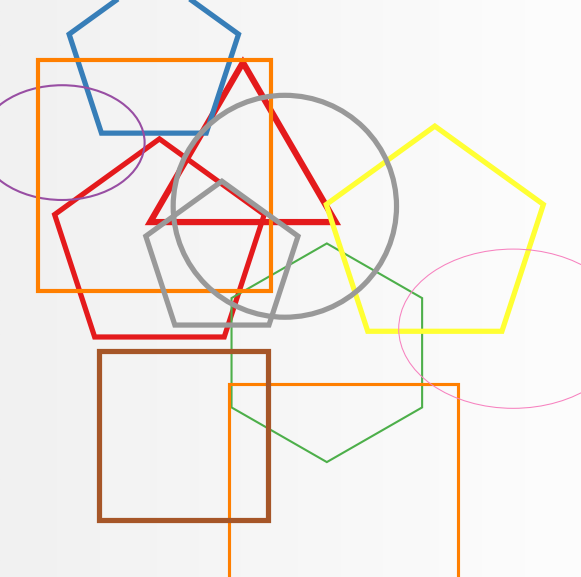[{"shape": "pentagon", "thickness": 2.5, "radius": 0.95, "center": [0.274, 0.569]}, {"shape": "triangle", "thickness": 3, "radius": 0.92, "center": [0.418, 0.707]}, {"shape": "pentagon", "thickness": 2.5, "radius": 0.77, "center": [0.265, 0.893]}, {"shape": "hexagon", "thickness": 1, "radius": 0.95, "center": [0.562, 0.388]}, {"shape": "oval", "thickness": 1, "radius": 0.71, "center": [0.107, 0.752]}, {"shape": "square", "thickness": 2, "radius": 1.0, "center": [0.266, 0.695]}, {"shape": "square", "thickness": 1.5, "radius": 0.98, "center": [0.59, 0.138]}, {"shape": "pentagon", "thickness": 2.5, "radius": 0.98, "center": [0.748, 0.584]}, {"shape": "square", "thickness": 2.5, "radius": 0.73, "center": [0.316, 0.245]}, {"shape": "oval", "thickness": 0.5, "radius": 0.98, "center": [0.883, 0.43]}, {"shape": "circle", "thickness": 2.5, "radius": 0.96, "center": [0.49, 0.642]}, {"shape": "pentagon", "thickness": 2.5, "radius": 0.69, "center": [0.382, 0.548]}]